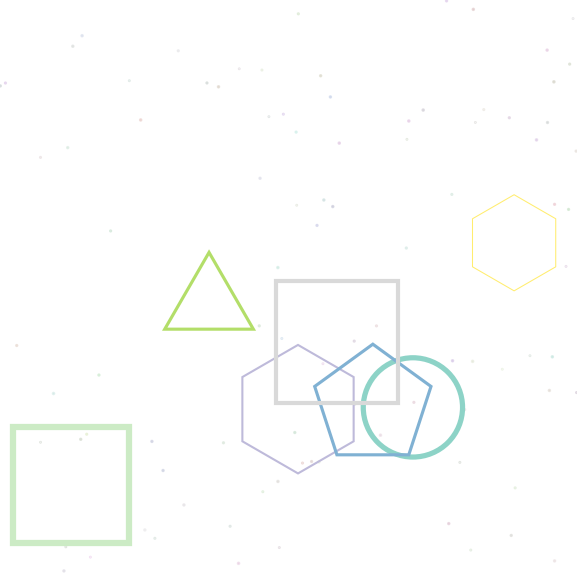[{"shape": "circle", "thickness": 2.5, "radius": 0.43, "center": [0.715, 0.294]}, {"shape": "hexagon", "thickness": 1, "radius": 0.56, "center": [0.516, 0.291]}, {"shape": "pentagon", "thickness": 1.5, "radius": 0.53, "center": [0.646, 0.297]}, {"shape": "triangle", "thickness": 1.5, "radius": 0.44, "center": [0.362, 0.473]}, {"shape": "square", "thickness": 2, "radius": 0.53, "center": [0.584, 0.406]}, {"shape": "square", "thickness": 3, "radius": 0.5, "center": [0.123, 0.159]}, {"shape": "hexagon", "thickness": 0.5, "radius": 0.42, "center": [0.89, 0.579]}]